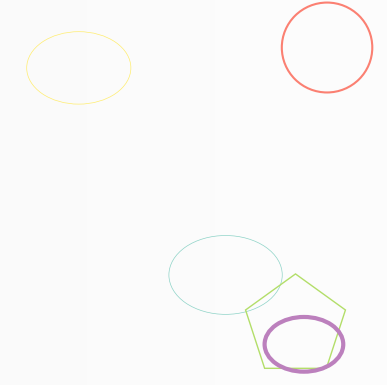[{"shape": "oval", "thickness": 0.5, "radius": 0.73, "center": [0.582, 0.286]}, {"shape": "circle", "thickness": 1.5, "radius": 0.58, "center": [0.844, 0.877]}, {"shape": "pentagon", "thickness": 1, "radius": 0.68, "center": [0.763, 0.153]}, {"shape": "oval", "thickness": 3, "radius": 0.51, "center": [0.784, 0.106]}, {"shape": "oval", "thickness": 0.5, "radius": 0.67, "center": [0.203, 0.824]}]